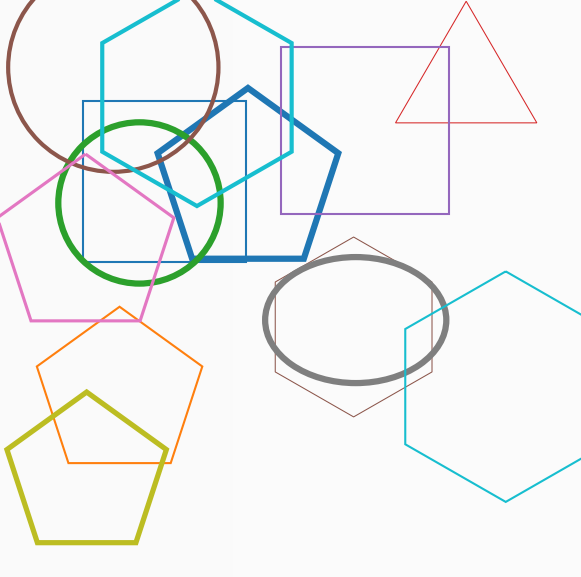[{"shape": "square", "thickness": 1, "radius": 0.7, "center": [0.283, 0.685]}, {"shape": "pentagon", "thickness": 3, "radius": 0.82, "center": [0.427, 0.683]}, {"shape": "pentagon", "thickness": 1, "radius": 0.75, "center": [0.206, 0.318]}, {"shape": "circle", "thickness": 3, "radius": 0.7, "center": [0.24, 0.648]}, {"shape": "triangle", "thickness": 0.5, "radius": 0.7, "center": [0.802, 0.857]}, {"shape": "square", "thickness": 1, "radius": 0.72, "center": [0.628, 0.773]}, {"shape": "hexagon", "thickness": 0.5, "radius": 0.78, "center": [0.608, 0.433]}, {"shape": "circle", "thickness": 2, "radius": 0.9, "center": [0.195, 0.882]}, {"shape": "pentagon", "thickness": 1.5, "radius": 0.8, "center": [0.147, 0.573]}, {"shape": "oval", "thickness": 3, "radius": 0.78, "center": [0.612, 0.445]}, {"shape": "pentagon", "thickness": 2.5, "radius": 0.72, "center": [0.149, 0.176]}, {"shape": "hexagon", "thickness": 2, "radius": 0.94, "center": [0.339, 0.83]}, {"shape": "hexagon", "thickness": 1, "radius": 1.0, "center": [0.87, 0.33]}]